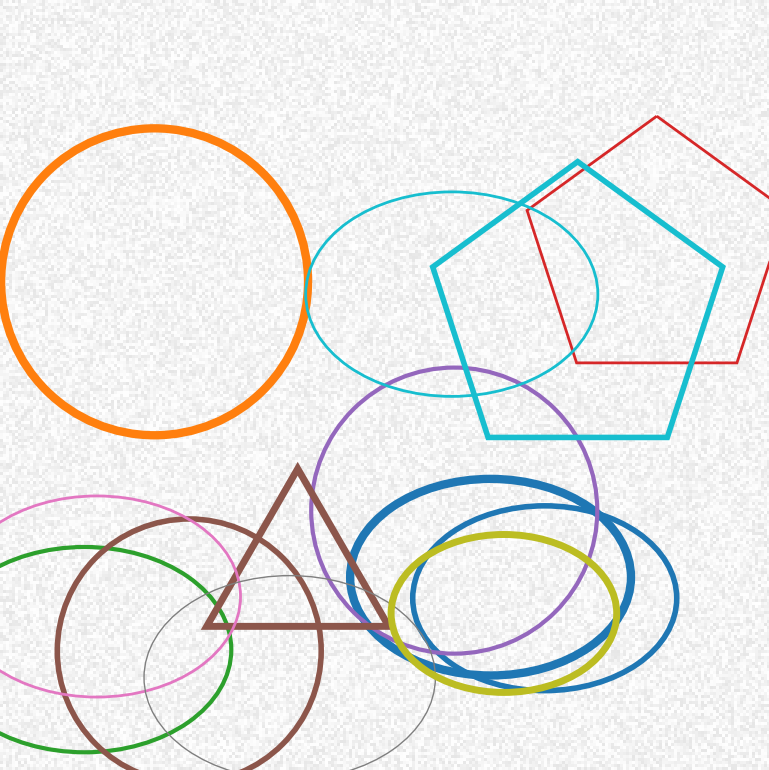[{"shape": "oval", "thickness": 3, "radius": 0.91, "center": [0.637, 0.25]}, {"shape": "oval", "thickness": 2, "radius": 0.86, "center": [0.707, 0.223]}, {"shape": "circle", "thickness": 3, "radius": 1.0, "center": [0.201, 0.634]}, {"shape": "oval", "thickness": 1.5, "radius": 0.95, "center": [0.11, 0.156]}, {"shape": "pentagon", "thickness": 1, "radius": 0.89, "center": [0.853, 0.672]}, {"shape": "circle", "thickness": 1.5, "radius": 0.93, "center": [0.59, 0.337]}, {"shape": "triangle", "thickness": 2.5, "radius": 0.68, "center": [0.387, 0.255]}, {"shape": "circle", "thickness": 2, "radius": 0.86, "center": [0.246, 0.155]}, {"shape": "oval", "thickness": 1, "radius": 0.93, "center": [0.126, 0.225]}, {"shape": "oval", "thickness": 0.5, "radius": 0.95, "center": [0.376, 0.12]}, {"shape": "oval", "thickness": 2.5, "radius": 0.73, "center": [0.654, 0.203]}, {"shape": "pentagon", "thickness": 2, "radius": 0.99, "center": [0.75, 0.592]}, {"shape": "oval", "thickness": 1, "radius": 0.95, "center": [0.587, 0.618]}]